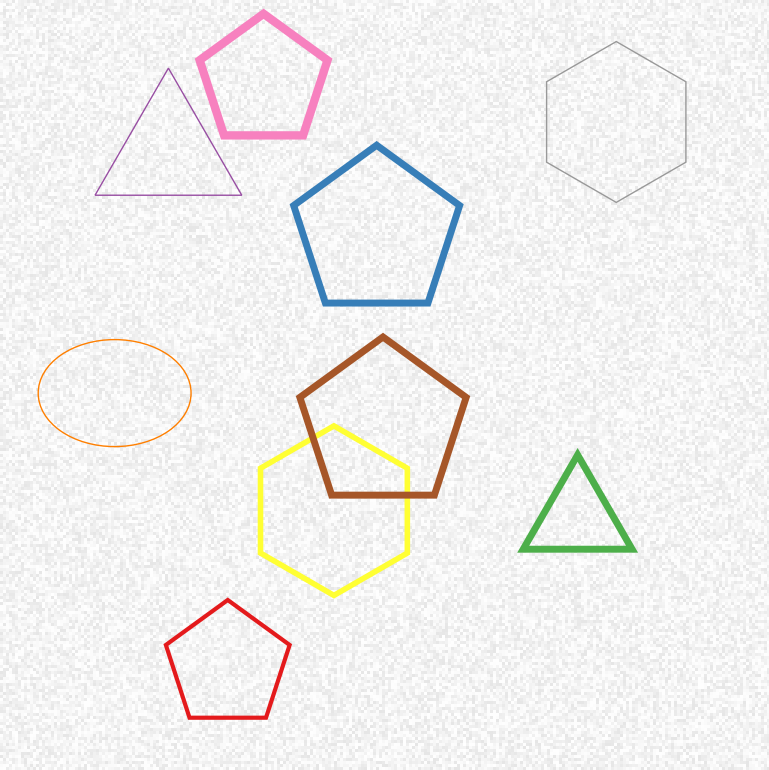[{"shape": "pentagon", "thickness": 1.5, "radius": 0.42, "center": [0.296, 0.136]}, {"shape": "pentagon", "thickness": 2.5, "radius": 0.57, "center": [0.489, 0.698]}, {"shape": "triangle", "thickness": 2.5, "radius": 0.41, "center": [0.75, 0.328]}, {"shape": "triangle", "thickness": 0.5, "radius": 0.55, "center": [0.219, 0.801]}, {"shape": "oval", "thickness": 0.5, "radius": 0.5, "center": [0.149, 0.489]}, {"shape": "hexagon", "thickness": 2, "radius": 0.55, "center": [0.434, 0.337]}, {"shape": "pentagon", "thickness": 2.5, "radius": 0.57, "center": [0.497, 0.449]}, {"shape": "pentagon", "thickness": 3, "radius": 0.44, "center": [0.342, 0.895]}, {"shape": "hexagon", "thickness": 0.5, "radius": 0.52, "center": [0.8, 0.842]}]